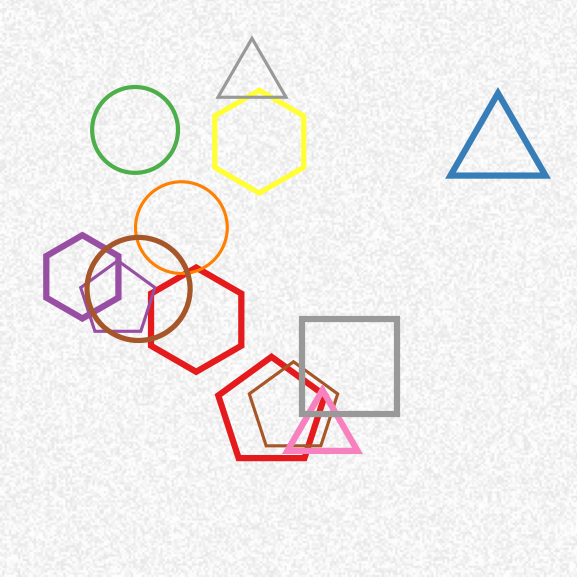[{"shape": "hexagon", "thickness": 3, "radius": 0.45, "center": [0.34, 0.446]}, {"shape": "pentagon", "thickness": 3, "radius": 0.48, "center": [0.47, 0.284]}, {"shape": "triangle", "thickness": 3, "radius": 0.48, "center": [0.862, 0.743]}, {"shape": "circle", "thickness": 2, "radius": 0.37, "center": [0.234, 0.774]}, {"shape": "pentagon", "thickness": 1.5, "radius": 0.34, "center": [0.204, 0.48]}, {"shape": "hexagon", "thickness": 3, "radius": 0.36, "center": [0.143, 0.52]}, {"shape": "circle", "thickness": 1.5, "radius": 0.4, "center": [0.314, 0.605]}, {"shape": "hexagon", "thickness": 2.5, "radius": 0.44, "center": [0.449, 0.754]}, {"shape": "pentagon", "thickness": 1.5, "radius": 0.4, "center": [0.508, 0.292]}, {"shape": "circle", "thickness": 2.5, "radius": 0.45, "center": [0.24, 0.499]}, {"shape": "triangle", "thickness": 3, "radius": 0.35, "center": [0.558, 0.253]}, {"shape": "square", "thickness": 3, "radius": 0.41, "center": [0.605, 0.364]}, {"shape": "triangle", "thickness": 1.5, "radius": 0.34, "center": [0.436, 0.865]}]